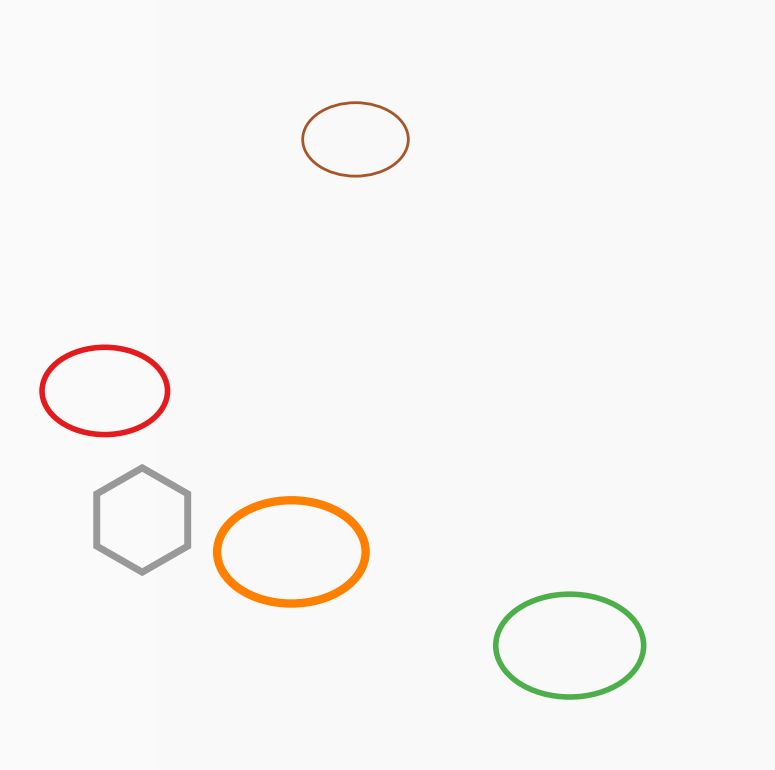[{"shape": "oval", "thickness": 2, "radius": 0.4, "center": [0.135, 0.492]}, {"shape": "oval", "thickness": 2, "radius": 0.48, "center": [0.735, 0.162]}, {"shape": "oval", "thickness": 3, "radius": 0.48, "center": [0.376, 0.283]}, {"shape": "oval", "thickness": 1, "radius": 0.34, "center": [0.459, 0.819]}, {"shape": "hexagon", "thickness": 2.5, "radius": 0.34, "center": [0.184, 0.325]}]